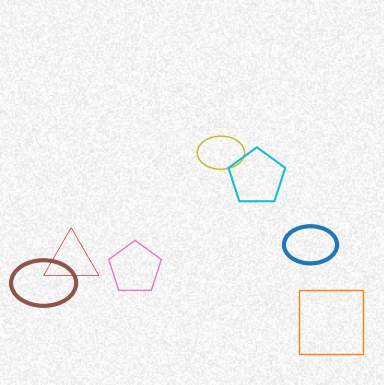[{"shape": "oval", "thickness": 3, "radius": 0.35, "center": [0.807, 0.364]}, {"shape": "square", "thickness": 1, "radius": 0.42, "center": [0.86, 0.165]}, {"shape": "triangle", "thickness": 0.5, "radius": 0.41, "center": [0.185, 0.326]}, {"shape": "oval", "thickness": 3, "radius": 0.42, "center": [0.113, 0.265]}, {"shape": "pentagon", "thickness": 1, "radius": 0.36, "center": [0.351, 0.304]}, {"shape": "oval", "thickness": 1, "radius": 0.31, "center": [0.574, 0.603]}, {"shape": "pentagon", "thickness": 1.5, "radius": 0.39, "center": [0.667, 0.54]}]